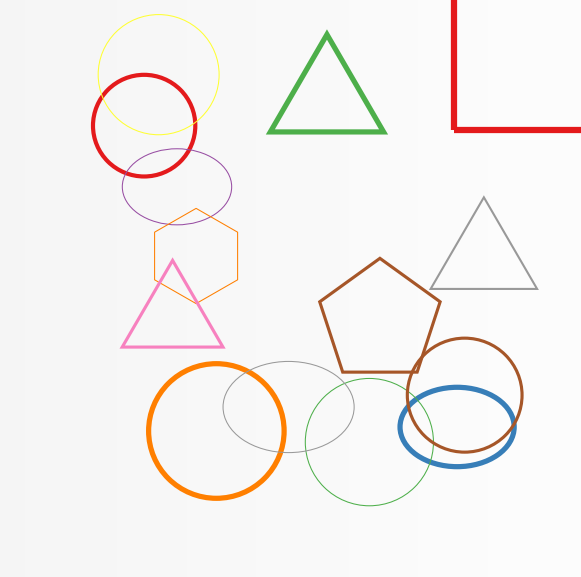[{"shape": "circle", "thickness": 2, "radius": 0.44, "center": [0.248, 0.782]}, {"shape": "square", "thickness": 3, "radius": 0.58, "center": [0.896, 0.89]}, {"shape": "oval", "thickness": 2.5, "radius": 0.49, "center": [0.786, 0.26]}, {"shape": "triangle", "thickness": 2.5, "radius": 0.56, "center": [0.563, 0.827]}, {"shape": "circle", "thickness": 0.5, "radius": 0.55, "center": [0.635, 0.234]}, {"shape": "oval", "thickness": 0.5, "radius": 0.47, "center": [0.304, 0.676]}, {"shape": "hexagon", "thickness": 0.5, "radius": 0.41, "center": [0.337, 0.556]}, {"shape": "circle", "thickness": 2.5, "radius": 0.58, "center": [0.372, 0.253]}, {"shape": "circle", "thickness": 0.5, "radius": 0.52, "center": [0.273, 0.87]}, {"shape": "pentagon", "thickness": 1.5, "radius": 0.54, "center": [0.654, 0.443]}, {"shape": "circle", "thickness": 1.5, "radius": 0.49, "center": [0.799, 0.315]}, {"shape": "triangle", "thickness": 1.5, "radius": 0.5, "center": [0.297, 0.448]}, {"shape": "oval", "thickness": 0.5, "radius": 0.56, "center": [0.497, 0.294]}, {"shape": "triangle", "thickness": 1, "radius": 0.53, "center": [0.832, 0.552]}]